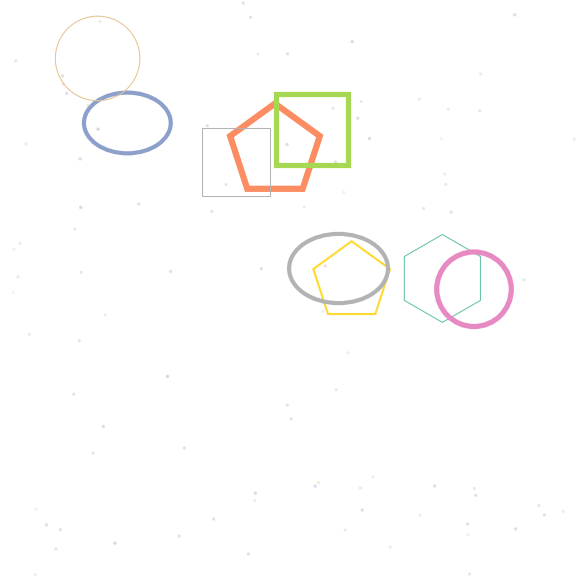[{"shape": "hexagon", "thickness": 0.5, "radius": 0.38, "center": [0.766, 0.517]}, {"shape": "pentagon", "thickness": 3, "radius": 0.41, "center": [0.476, 0.738]}, {"shape": "oval", "thickness": 2, "radius": 0.38, "center": [0.221, 0.786]}, {"shape": "circle", "thickness": 2.5, "radius": 0.32, "center": [0.821, 0.498]}, {"shape": "square", "thickness": 2.5, "radius": 0.31, "center": [0.54, 0.775]}, {"shape": "pentagon", "thickness": 1, "radius": 0.35, "center": [0.609, 0.512]}, {"shape": "circle", "thickness": 0.5, "radius": 0.37, "center": [0.169, 0.898]}, {"shape": "square", "thickness": 0.5, "radius": 0.29, "center": [0.408, 0.719]}, {"shape": "oval", "thickness": 2, "radius": 0.43, "center": [0.586, 0.534]}]